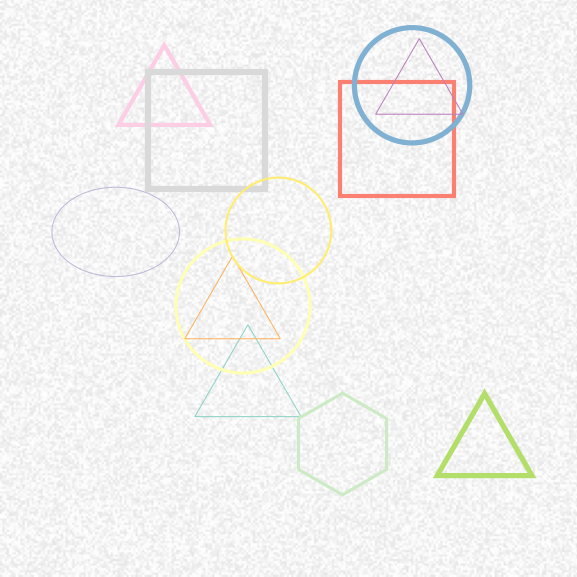[{"shape": "triangle", "thickness": 0.5, "radius": 0.53, "center": [0.429, 0.331]}, {"shape": "circle", "thickness": 1.5, "radius": 0.58, "center": [0.421, 0.469]}, {"shape": "oval", "thickness": 0.5, "radius": 0.55, "center": [0.2, 0.598]}, {"shape": "square", "thickness": 2, "radius": 0.5, "center": [0.687, 0.758]}, {"shape": "circle", "thickness": 2.5, "radius": 0.5, "center": [0.714, 0.851]}, {"shape": "triangle", "thickness": 0.5, "radius": 0.48, "center": [0.403, 0.46]}, {"shape": "triangle", "thickness": 2.5, "radius": 0.47, "center": [0.839, 0.223]}, {"shape": "triangle", "thickness": 2, "radius": 0.46, "center": [0.285, 0.829]}, {"shape": "square", "thickness": 3, "radius": 0.51, "center": [0.357, 0.773]}, {"shape": "triangle", "thickness": 0.5, "radius": 0.44, "center": [0.726, 0.845]}, {"shape": "hexagon", "thickness": 1.5, "radius": 0.44, "center": [0.593, 0.23]}, {"shape": "circle", "thickness": 1, "radius": 0.46, "center": [0.482, 0.6]}]